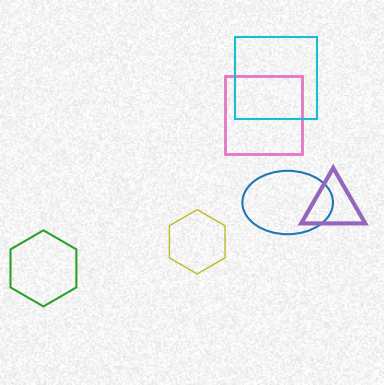[{"shape": "oval", "thickness": 1.5, "radius": 0.59, "center": [0.747, 0.474]}, {"shape": "hexagon", "thickness": 1.5, "radius": 0.49, "center": [0.113, 0.303]}, {"shape": "triangle", "thickness": 3, "radius": 0.48, "center": [0.866, 0.468]}, {"shape": "square", "thickness": 2, "radius": 0.5, "center": [0.684, 0.701]}, {"shape": "hexagon", "thickness": 1, "radius": 0.42, "center": [0.512, 0.372]}, {"shape": "square", "thickness": 1.5, "radius": 0.53, "center": [0.716, 0.798]}]